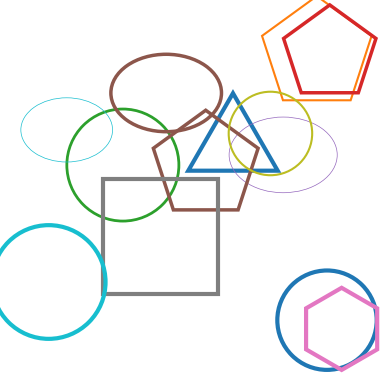[{"shape": "circle", "thickness": 3, "radius": 0.65, "center": [0.849, 0.168]}, {"shape": "triangle", "thickness": 3, "radius": 0.67, "center": [0.605, 0.624]}, {"shape": "pentagon", "thickness": 1.5, "radius": 0.75, "center": [0.823, 0.861]}, {"shape": "circle", "thickness": 2, "radius": 0.73, "center": [0.319, 0.571]}, {"shape": "pentagon", "thickness": 2.5, "radius": 0.63, "center": [0.857, 0.861]}, {"shape": "oval", "thickness": 0.5, "radius": 0.7, "center": [0.736, 0.598]}, {"shape": "oval", "thickness": 2.5, "radius": 0.72, "center": [0.432, 0.758]}, {"shape": "pentagon", "thickness": 2.5, "radius": 0.72, "center": [0.534, 0.571]}, {"shape": "hexagon", "thickness": 3, "radius": 0.53, "center": [0.887, 0.146]}, {"shape": "square", "thickness": 3, "radius": 0.75, "center": [0.417, 0.385]}, {"shape": "circle", "thickness": 1.5, "radius": 0.54, "center": [0.702, 0.653]}, {"shape": "circle", "thickness": 3, "radius": 0.74, "center": [0.126, 0.268]}, {"shape": "oval", "thickness": 0.5, "radius": 0.6, "center": [0.173, 0.663]}]